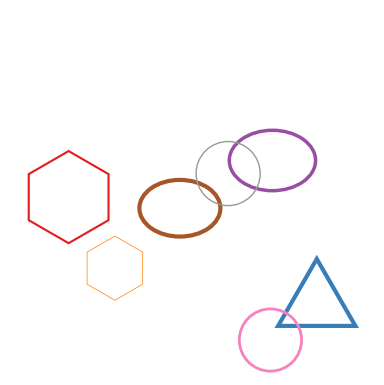[{"shape": "hexagon", "thickness": 1.5, "radius": 0.6, "center": [0.178, 0.488]}, {"shape": "triangle", "thickness": 3, "radius": 0.58, "center": [0.823, 0.211]}, {"shape": "oval", "thickness": 2.5, "radius": 0.56, "center": [0.708, 0.583]}, {"shape": "hexagon", "thickness": 0.5, "radius": 0.42, "center": [0.298, 0.303]}, {"shape": "oval", "thickness": 3, "radius": 0.53, "center": [0.467, 0.459]}, {"shape": "circle", "thickness": 2, "radius": 0.4, "center": [0.702, 0.117]}, {"shape": "circle", "thickness": 1, "radius": 0.42, "center": [0.593, 0.549]}]